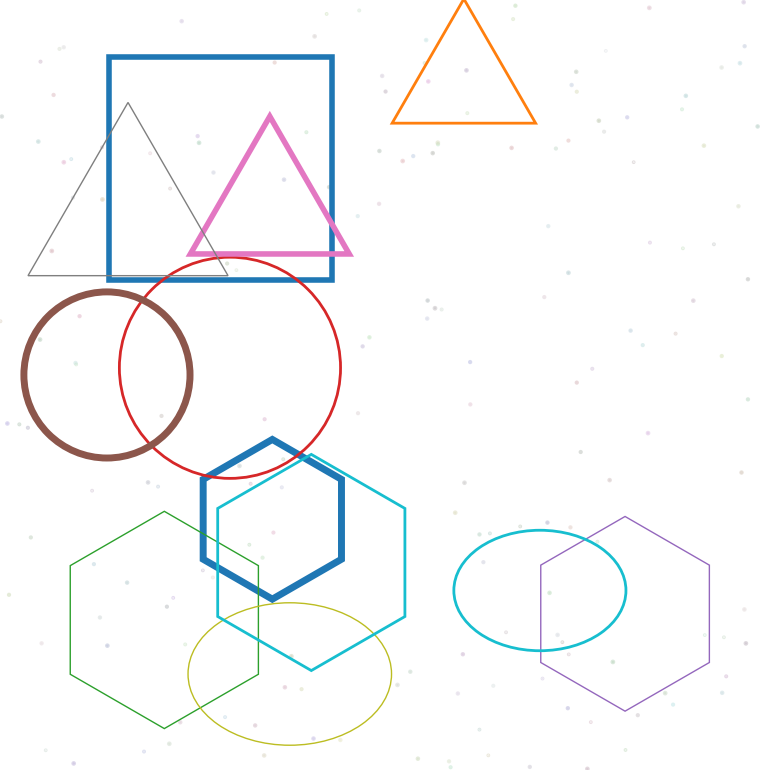[{"shape": "hexagon", "thickness": 2.5, "radius": 0.52, "center": [0.354, 0.326]}, {"shape": "square", "thickness": 2, "radius": 0.72, "center": [0.286, 0.781]}, {"shape": "triangle", "thickness": 1, "radius": 0.54, "center": [0.602, 0.894]}, {"shape": "hexagon", "thickness": 0.5, "radius": 0.71, "center": [0.213, 0.195]}, {"shape": "circle", "thickness": 1, "radius": 0.72, "center": [0.299, 0.522]}, {"shape": "hexagon", "thickness": 0.5, "radius": 0.63, "center": [0.812, 0.203]}, {"shape": "circle", "thickness": 2.5, "radius": 0.54, "center": [0.139, 0.513]}, {"shape": "triangle", "thickness": 2, "radius": 0.6, "center": [0.35, 0.73]}, {"shape": "triangle", "thickness": 0.5, "radius": 0.75, "center": [0.166, 0.717]}, {"shape": "oval", "thickness": 0.5, "radius": 0.66, "center": [0.376, 0.125]}, {"shape": "oval", "thickness": 1, "radius": 0.56, "center": [0.701, 0.233]}, {"shape": "hexagon", "thickness": 1, "radius": 0.7, "center": [0.404, 0.27]}]